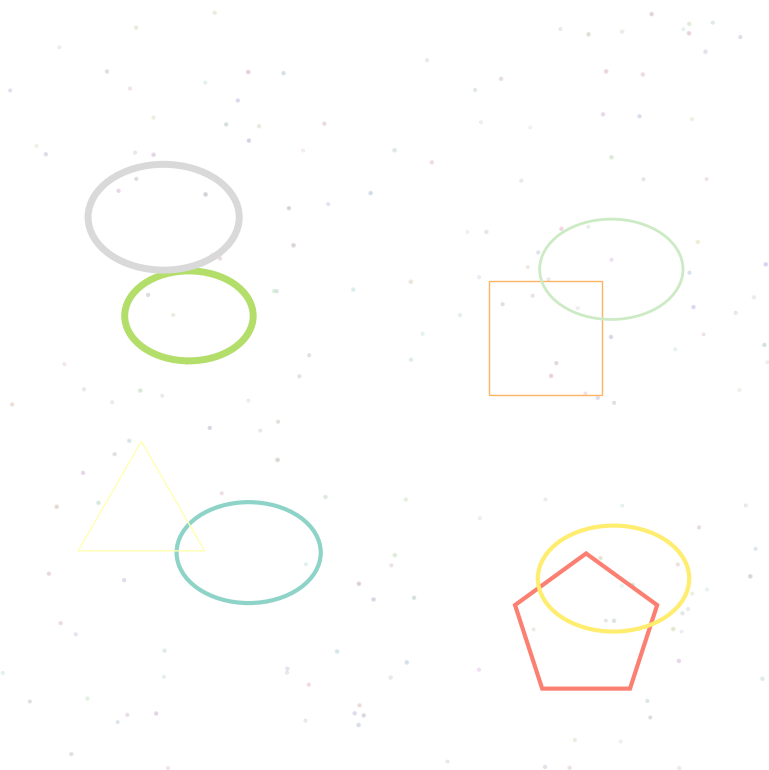[{"shape": "oval", "thickness": 1.5, "radius": 0.47, "center": [0.323, 0.282]}, {"shape": "triangle", "thickness": 0.5, "radius": 0.47, "center": [0.184, 0.332]}, {"shape": "pentagon", "thickness": 1.5, "radius": 0.49, "center": [0.761, 0.184]}, {"shape": "square", "thickness": 0.5, "radius": 0.37, "center": [0.708, 0.562]}, {"shape": "oval", "thickness": 2.5, "radius": 0.42, "center": [0.245, 0.59]}, {"shape": "oval", "thickness": 2.5, "radius": 0.49, "center": [0.213, 0.718]}, {"shape": "oval", "thickness": 1, "radius": 0.47, "center": [0.794, 0.65]}, {"shape": "oval", "thickness": 1.5, "radius": 0.49, "center": [0.797, 0.249]}]